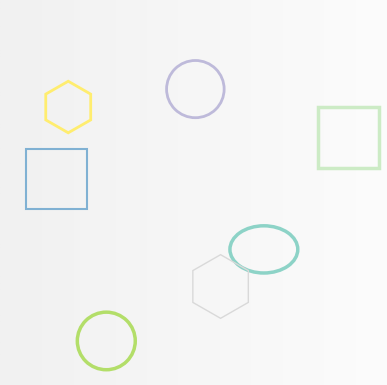[{"shape": "oval", "thickness": 2.5, "radius": 0.44, "center": [0.681, 0.352]}, {"shape": "circle", "thickness": 2, "radius": 0.37, "center": [0.504, 0.769]}, {"shape": "square", "thickness": 1.5, "radius": 0.39, "center": [0.145, 0.535]}, {"shape": "circle", "thickness": 2.5, "radius": 0.37, "center": [0.274, 0.114]}, {"shape": "hexagon", "thickness": 1, "radius": 0.41, "center": [0.569, 0.256]}, {"shape": "square", "thickness": 2.5, "radius": 0.4, "center": [0.899, 0.643]}, {"shape": "hexagon", "thickness": 2, "radius": 0.33, "center": [0.176, 0.722]}]